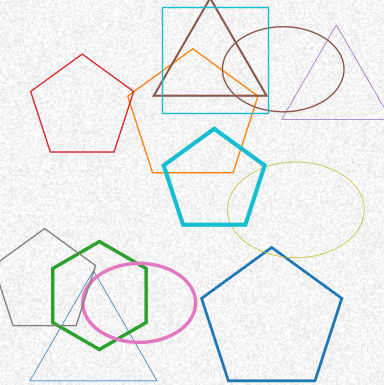[{"shape": "triangle", "thickness": 0.5, "radius": 0.95, "center": [0.243, 0.106]}, {"shape": "pentagon", "thickness": 2, "radius": 0.96, "center": [0.706, 0.166]}, {"shape": "pentagon", "thickness": 1, "radius": 0.89, "center": [0.501, 0.695]}, {"shape": "hexagon", "thickness": 2.5, "radius": 0.7, "center": [0.258, 0.232]}, {"shape": "pentagon", "thickness": 1, "radius": 0.7, "center": [0.213, 0.719]}, {"shape": "triangle", "thickness": 0.5, "radius": 0.82, "center": [0.874, 0.772]}, {"shape": "oval", "thickness": 1, "radius": 0.79, "center": [0.736, 0.82]}, {"shape": "triangle", "thickness": 1.5, "radius": 0.85, "center": [0.546, 0.836]}, {"shape": "oval", "thickness": 2.5, "radius": 0.73, "center": [0.362, 0.213]}, {"shape": "pentagon", "thickness": 1, "radius": 0.7, "center": [0.116, 0.267]}, {"shape": "oval", "thickness": 0.5, "radius": 0.89, "center": [0.769, 0.455]}, {"shape": "square", "thickness": 1, "radius": 0.69, "center": [0.558, 0.844]}, {"shape": "pentagon", "thickness": 3, "radius": 0.69, "center": [0.556, 0.528]}]